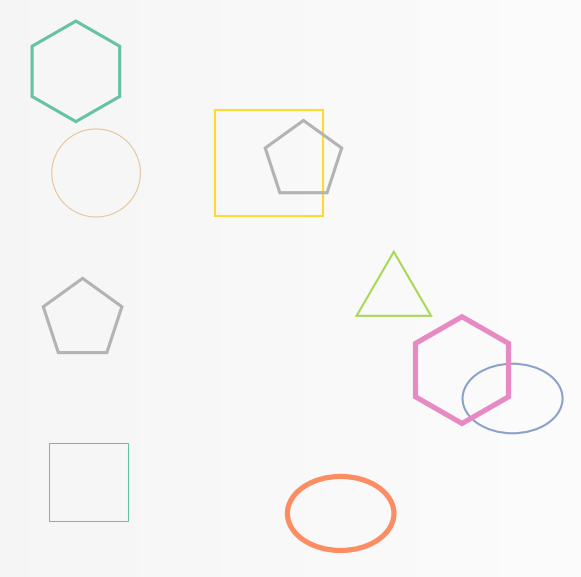[{"shape": "hexagon", "thickness": 1.5, "radius": 0.44, "center": [0.131, 0.876]}, {"shape": "square", "thickness": 0.5, "radius": 0.34, "center": [0.152, 0.165]}, {"shape": "oval", "thickness": 2.5, "radius": 0.46, "center": [0.586, 0.11]}, {"shape": "oval", "thickness": 1, "radius": 0.43, "center": [0.882, 0.309]}, {"shape": "hexagon", "thickness": 2.5, "radius": 0.46, "center": [0.795, 0.358]}, {"shape": "triangle", "thickness": 1, "radius": 0.37, "center": [0.678, 0.489]}, {"shape": "square", "thickness": 1, "radius": 0.46, "center": [0.463, 0.717]}, {"shape": "circle", "thickness": 0.5, "radius": 0.38, "center": [0.165, 0.7]}, {"shape": "pentagon", "thickness": 1.5, "radius": 0.35, "center": [0.522, 0.721]}, {"shape": "pentagon", "thickness": 1.5, "radius": 0.36, "center": [0.142, 0.446]}]